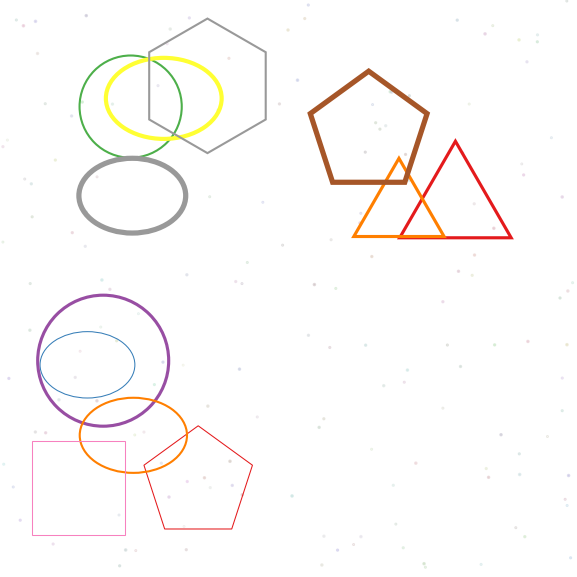[{"shape": "triangle", "thickness": 1.5, "radius": 0.56, "center": [0.789, 0.643]}, {"shape": "pentagon", "thickness": 0.5, "radius": 0.49, "center": [0.343, 0.163]}, {"shape": "oval", "thickness": 0.5, "radius": 0.41, "center": [0.151, 0.367]}, {"shape": "circle", "thickness": 1, "radius": 0.44, "center": [0.226, 0.815]}, {"shape": "circle", "thickness": 1.5, "radius": 0.57, "center": [0.179, 0.375]}, {"shape": "oval", "thickness": 1, "radius": 0.46, "center": [0.231, 0.245]}, {"shape": "triangle", "thickness": 1.5, "radius": 0.45, "center": [0.691, 0.635]}, {"shape": "oval", "thickness": 2, "radius": 0.5, "center": [0.284, 0.829]}, {"shape": "pentagon", "thickness": 2.5, "radius": 0.53, "center": [0.638, 0.77]}, {"shape": "square", "thickness": 0.5, "radius": 0.41, "center": [0.136, 0.155]}, {"shape": "oval", "thickness": 2.5, "radius": 0.46, "center": [0.229, 0.66]}, {"shape": "hexagon", "thickness": 1, "radius": 0.58, "center": [0.359, 0.85]}]